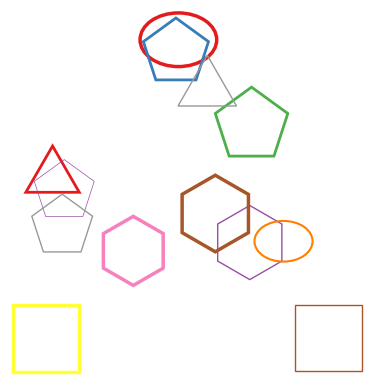[{"shape": "oval", "thickness": 2.5, "radius": 0.5, "center": [0.463, 0.897]}, {"shape": "triangle", "thickness": 2, "radius": 0.4, "center": [0.137, 0.541]}, {"shape": "pentagon", "thickness": 2, "radius": 0.44, "center": [0.457, 0.864]}, {"shape": "pentagon", "thickness": 2, "radius": 0.49, "center": [0.653, 0.675]}, {"shape": "pentagon", "thickness": 0.5, "radius": 0.41, "center": [0.167, 0.504]}, {"shape": "hexagon", "thickness": 1, "radius": 0.48, "center": [0.649, 0.37]}, {"shape": "oval", "thickness": 1.5, "radius": 0.38, "center": [0.736, 0.373]}, {"shape": "square", "thickness": 2.5, "radius": 0.43, "center": [0.121, 0.121]}, {"shape": "hexagon", "thickness": 2.5, "radius": 0.5, "center": [0.559, 0.445]}, {"shape": "square", "thickness": 1, "radius": 0.43, "center": [0.853, 0.123]}, {"shape": "hexagon", "thickness": 2.5, "radius": 0.45, "center": [0.346, 0.348]}, {"shape": "pentagon", "thickness": 1, "radius": 0.41, "center": [0.162, 0.413]}, {"shape": "triangle", "thickness": 1, "radius": 0.44, "center": [0.538, 0.769]}]